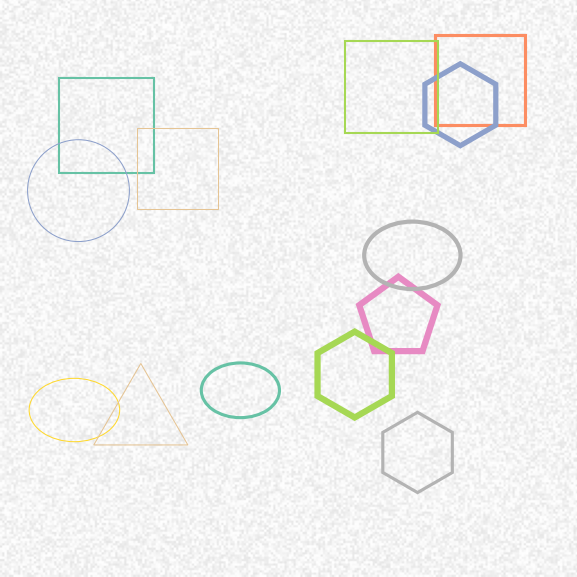[{"shape": "oval", "thickness": 1.5, "radius": 0.34, "center": [0.416, 0.323]}, {"shape": "square", "thickness": 1, "radius": 0.41, "center": [0.184, 0.782]}, {"shape": "square", "thickness": 1.5, "radius": 0.39, "center": [0.831, 0.861]}, {"shape": "hexagon", "thickness": 2.5, "radius": 0.35, "center": [0.797, 0.818]}, {"shape": "circle", "thickness": 0.5, "radius": 0.44, "center": [0.136, 0.669]}, {"shape": "pentagon", "thickness": 3, "radius": 0.36, "center": [0.69, 0.449]}, {"shape": "square", "thickness": 1, "radius": 0.4, "center": [0.678, 0.848]}, {"shape": "hexagon", "thickness": 3, "radius": 0.37, "center": [0.614, 0.351]}, {"shape": "oval", "thickness": 0.5, "radius": 0.39, "center": [0.129, 0.289]}, {"shape": "square", "thickness": 0.5, "radius": 0.35, "center": [0.308, 0.707]}, {"shape": "triangle", "thickness": 0.5, "radius": 0.47, "center": [0.244, 0.276]}, {"shape": "hexagon", "thickness": 1.5, "radius": 0.35, "center": [0.723, 0.216]}, {"shape": "oval", "thickness": 2, "radius": 0.42, "center": [0.714, 0.557]}]